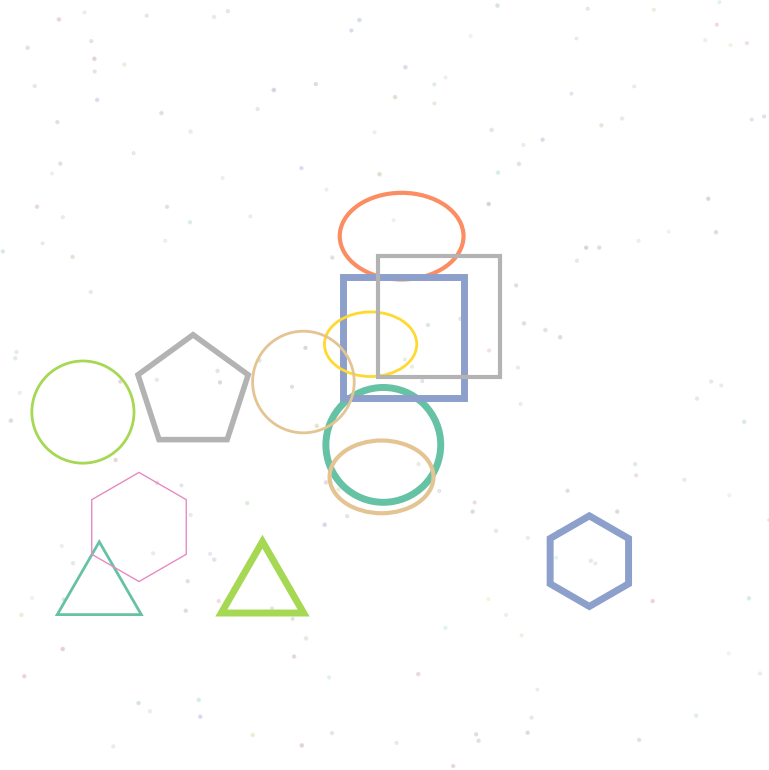[{"shape": "circle", "thickness": 2.5, "radius": 0.37, "center": [0.498, 0.422]}, {"shape": "triangle", "thickness": 1, "radius": 0.32, "center": [0.129, 0.233]}, {"shape": "oval", "thickness": 1.5, "radius": 0.4, "center": [0.522, 0.693]}, {"shape": "hexagon", "thickness": 2.5, "radius": 0.29, "center": [0.765, 0.271]}, {"shape": "square", "thickness": 2.5, "radius": 0.39, "center": [0.524, 0.562]}, {"shape": "hexagon", "thickness": 0.5, "radius": 0.35, "center": [0.181, 0.316]}, {"shape": "circle", "thickness": 1, "radius": 0.33, "center": [0.108, 0.465]}, {"shape": "triangle", "thickness": 2.5, "radius": 0.31, "center": [0.341, 0.235]}, {"shape": "oval", "thickness": 1, "radius": 0.3, "center": [0.481, 0.553]}, {"shape": "oval", "thickness": 1.5, "radius": 0.34, "center": [0.496, 0.381]}, {"shape": "circle", "thickness": 1, "radius": 0.33, "center": [0.394, 0.504]}, {"shape": "pentagon", "thickness": 2, "radius": 0.38, "center": [0.251, 0.49]}, {"shape": "square", "thickness": 1.5, "radius": 0.39, "center": [0.57, 0.589]}]